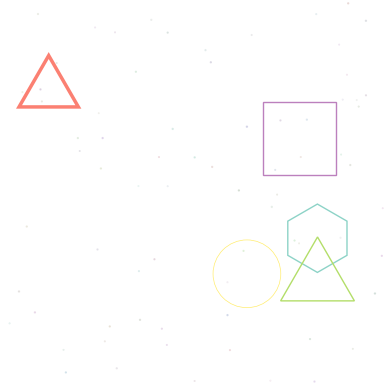[{"shape": "hexagon", "thickness": 1, "radius": 0.44, "center": [0.824, 0.381]}, {"shape": "triangle", "thickness": 2.5, "radius": 0.44, "center": [0.126, 0.767]}, {"shape": "triangle", "thickness": 1, "radius": 0.55, "center": [0.825, 0.274]}, {"shape": "square", "thickness": 1, "radius": 0.48, "center": [0.777, 0.641]}, {"shape": "circle", "thickness": 0.5, "radius": 0.44, "center": [0.641, 0.289]}]